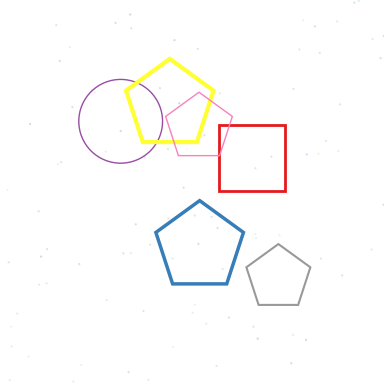[{"shape": "square", "thickness": 2, "radius": 0.43, "center": [0.654, 0.59]}, {"shape": "pentagon", "thickness": 2.5, "radius": 0.6, "center": [0.519, 0.359]}, {"shape": "circle", "thickness": 1, "radius": 0.54, "center": [0.313, 0.685]}, {"shape": "pentagon", "thickness": 3, "radius": 0.6, "center": [0.441, 0.728]}, {"shape": "pentagon", "thickness": 1, "radius": 0.46, "center": [0.517, 0.669]}, {"shape": "pentagon", "thickness": 1.5, "radius": 0.44, "center": [0.723, 0.279]}]